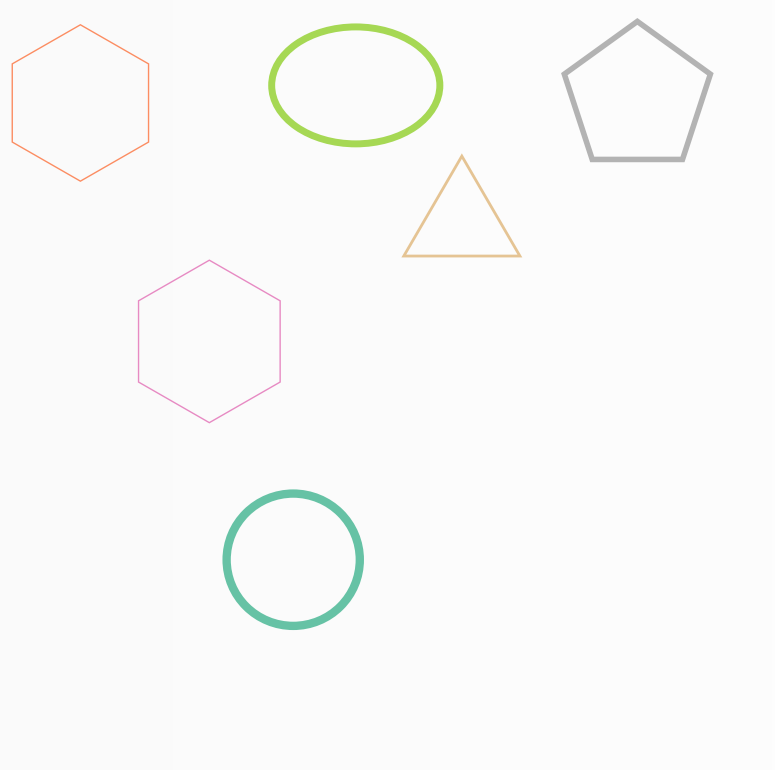[{"shape": "circle", "thickness": 3, "radius": 0.43, "center": [0.378, 0.273]}, {"shape": "hexagon", "thickness": 0.5, "radius": 0.51, "center": [0.104, 0.866]}, {"shape": "hexagon", "thickness": 0.5, "radius": 0.53, "center": [0.27, 0.557]}, {"shape": "oval", "thickness": 2.5, "radius": 0.54, "center": [0.459, 0.889]}, {"shape": "triangle", "thickness": 1, "radius": 0.43, "center": [0.596, 0.711]}, {"shape": "pentagon", "thickness": 2, "radius": 0.5, "center": [0.822, 0.873]}]